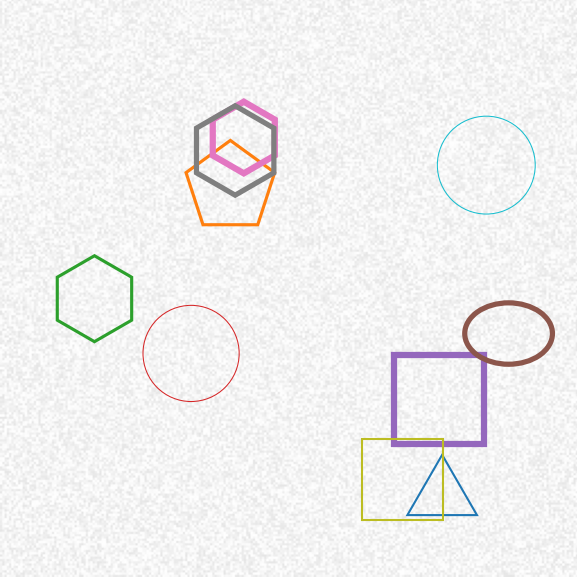[{"shape": "triangle", "thickness": 1, "radius": 0.35, "center": [0.766, 0.142]}, {"shape": "pentagon", "thickness": 1.5, "radius": 0.4, "center": [0.399, 0.675]}, {"shape": "hexagon", "thickness": 1.5, "radius": 0.37, "center": [0.164, 0.482]}, {"shape": "circle", "thickness": 0.5, "radius": 0.42, "center": [0.331, 0.387]}, {"shape": "square", "thickness": 3, "radius": 0.39, "center": [0.76, 0.307]}, {"shape": "oval", "thickness": 2.5, "radius": 0.38, "center": [0.881, 0.422]}, {"shape": "hexagon", "thickness": 3, "radius": 0.31, "center": [0.422, 0.761]}, {"shape": "hexagon", "thickness": 2.5, "radius": 0.39, "center": [0.407, 0.739]}, {"shape": "square", "thickness": 1, "radius": 0.35, "center": [0.697, 0.169]}, {"shape": "circle", "thickness": 0.5, "radius": 0.42, "center": [0.842, 0.713]}]